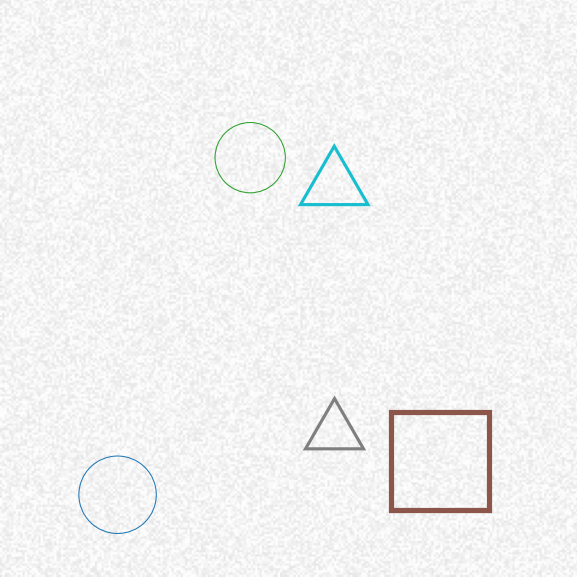[{"shape": "circle", "thickness": 0.5, "radius": 0.34, "center": [0.204, 0.142]}, {"shape": "circle", "thickness": 0.5, "radius": 0.3, "center": [0.433, 0.726]}, {"shape": "square", "thickness": 2.5, "radius": 0.42, "center": [0.762, 0.201]}, {"shape": "triangle", "thickness": 1.5, "radius": 0.29, "center": [0.579, 0.251]}, {"shape": "triangle", "thickness": 1.5, "radius": 0.34, "center": [0.579, 0.679]}]